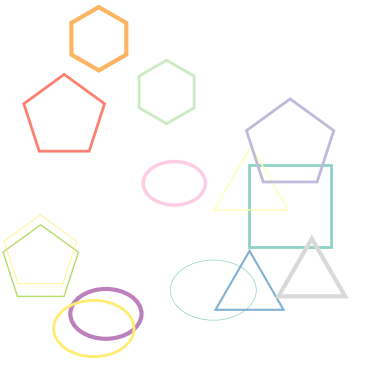[{"shape": "oval", "thickness": 0.5, "radius": 0.56, "center": [0.554, 0.246]}, {"shape": "square", "thickness": 2, "radius": 0.53, "center": [0.753, 0.465]}, {"shape": "triangle", "thickness": 1, "radius": 0.56, "center": [0.652, 0.51]}, {"shape": "pentagon", "thickness": 2, "radius": 0.6, "center": [0.754, 0.624]}, {"shape": "pentagon", "thickness": 2, "radius": 0.55, "center": [0.167, 0.696]}, {"shape": "triangle", "thickness": 1.5, "radius": 0.51, "center": [0.648, 0.246]}, {"shape": "hexagon", "thickness": 3, "radius": 0.41, "center": [0.257, 0.899]}, {"shape": "pentagon", "thickness": 1, "radius": 0.51, "center": [0.106, 0.313]}, {"shape": "oval", "thickness": 2.5, "radius": 0.4, "center": [0.453, 0.524]}, {"shape": "triangle", "thickness": 3, "radius": 0.5, "center": [0.81, 0.28]}, {"shape": "oval", "thickness": 3, "radius": 0.46, "center": [0.275, 0.185]}, {"shape": "hexagon", "thickness": 2, "radius": 0.41, "center": [0.433, 0.761]}, {"shape": "pentagon", "thickness": 0.5, "radius": 0.5, "center": [0.105, 0.343]}, {"shape": "oval", "thickness": 2, "radius": 0.52, "center": [0.244, 0.147]}]